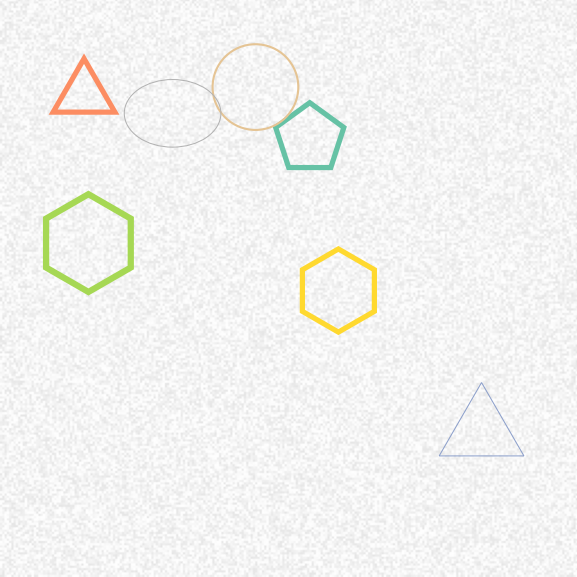[{"shape": "pentagon", "thickness": 2.5, "radius": 0.31, "center": [0.536, 0.759]}, {"shape": "triangle", "thickness": 2.5, "radius": 0.31, "center": [0.145, 0.836]}, {"shape": "triangle", "thickness": 0.5, "radius": 0.42, "center": [0.834, 0.252]}, {"shape": "hexagon", "thickness": 3, "radius": 0.42, "center": [0.153, 0.578]}, {"shape": "hexagon", "thickness": 2.5, "radius": 0.36, "center": [0.586, 0.496]}, {"shape": "circle", "thickness": 1, "radius": 0.37, "center": [0.442, 0.848]}, {"shape": "oval", "thickness": 0.5, "radius": 0.42, "center": [0.299, 0.803]}]